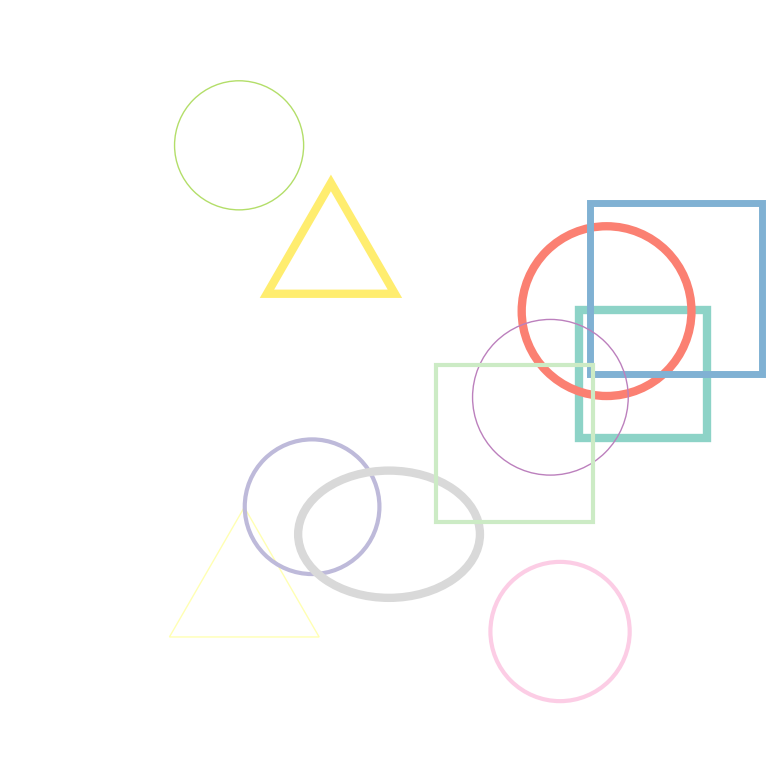[{"shape": "square", "thickness": 3, "radius": 0.42, "center": [0.835, 0.514]}, {"shape": "triangle", "thickness": 0.5, "radius": 0.56, "center": [0.317, 0.229]}, {"shape": "circle", "thickness": 1.5, "radius": 0.44, "center": [0.405, 0.342]}, {"shape": "circle", "thickness": 3, "radius": 0.55, "center": [0.788, 0.596]}, {"shape": "square", "thickness": 2.5, "radius": 0.56, "center": [0.878, 0.625]}, {"shape": "circle", "thickness": 0.5, "radius": 0.42, "center": [0.311, 0.811]}, {"shape": "circle", "thickness": 1.5, "radius": 0.45, "center": [0.727, 0.18]}, {"shape": "oval", "thickness": 3, "radius": 0.59, "center": [0.505, 0.306]}, {"shape": "circle", "thickness": 0.5, "radius": 0.51, "center": [0.715, 0.484]}, {"shape": "square", "thickness": 1.5, "radius": 0.51, "center": [0.669, 0.424]}, {"shape": "triangle", "thickness": 3, "radius": 0.48, "center": [0.43, 0.666]}]